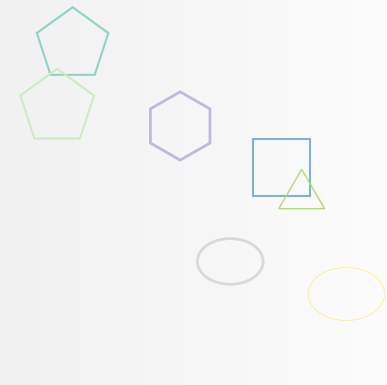[{"shape": "pentagon", "thickness": 1.5, "radius": 0.49, "center": [0.187, 0.884]}, {"shape": "hexagon", "thickness": 2, "radius": 0.44, "center": [0.465, 0.673]}, {"shape": "square", "thickness": 1.5, "radius": 0.37, "center": [0.726, 0.565]}, {"shape": "triangle", "thickness": 1, "radius": 0.34, "center": [0.779, 0.492]}, {"shape": "oval", "thickness": 2, "radius": 0.42, "center": [0.594, 0.321]}, {"shape": "pentagon", "thickness": 1.5, "radius": 0.5, "center": [0.148, 0.721]}, {"shape": "oval", "thickness": 0.5, "radius": 0.49, "center": [0.894, 0.236]}]